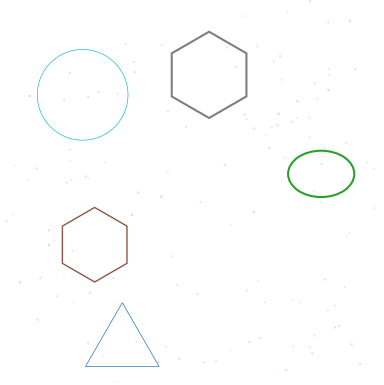[{"shape": "triangle", "thickness": 0.5, "radius": 0.55, "center": [0.318, 0.103]}, {"shape": "oval", "thickness": 1.5, "radius": 0.43, "center": [0.834, 0.548]}, {"shape": "hexagon", "thickness": 1, "radius": 0.48, "center": [0.246, 0.364]}, {"shape": "hexagon", "thickness": 1.5, "radius": 0.56, "center": [0.543, 0.806]}, {"shape": "circle", "thickness": 0.5, "radius": 0.59, "center": [0.215, 0.754]}]